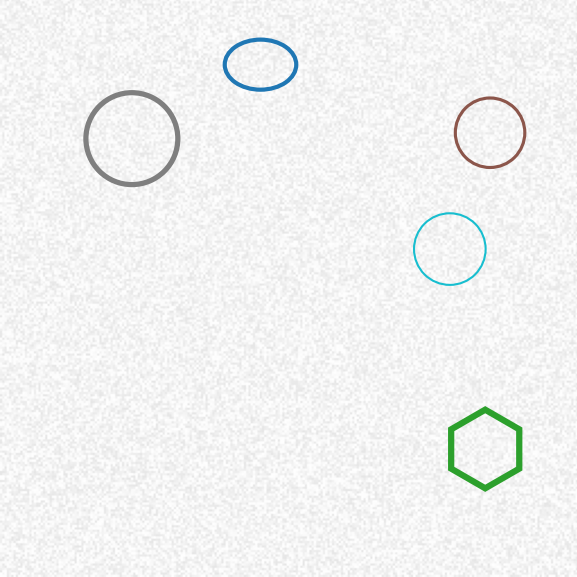[{"shape": "oval", "thickness": 2, "radius": 0.31, "center": [0.451, 0.887]}, {"shape": "hexagon", "thickness": 3, "radius": 0.34, "center": [0.84, 0.222]}, {"shape": "circle", "thickness": 1.5, "radius": 0.3, "center": [0.849, 0.769]}, {"shape": "circle", "thickness": 2.5, "radius": 0.4, "center": [0.228, 0.759]}, {"shape": "circle", "thickness": 1, "radius": 0.31, "center": [0.779, 0.568]}]